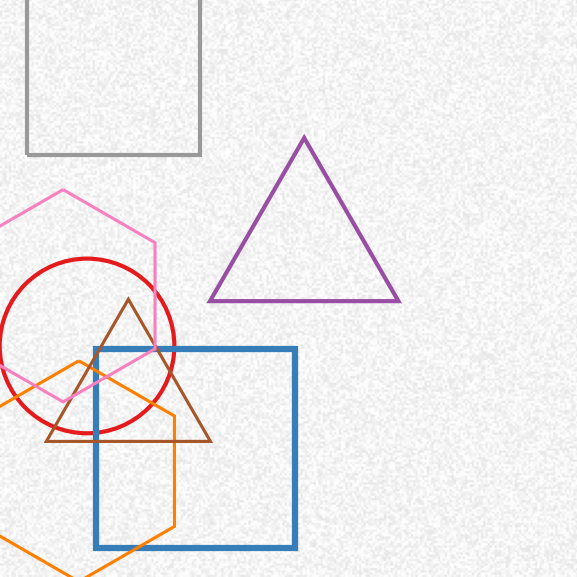[{"shape": "circle", "thickness": 2, "radius": 0.76, "center": [0.151, 0.4]}, {"shape": "square", "thickness": 3, "radius": 0.86, "center": [0.338, 0.222]}, {"shape": "triangle", "thickness": 2, "radius": 0.94, "center": [0.527, 0.572]}, {"shape": "hexagon", "thickness": 1.5, "radius": 0.96, "center": [0.137, 0.183]}, {"shape": "triangle", "thickness": 1.5, "radius": 0.82, "center": [0.222, 0.317]}, {"shape": "hexagon", "thickness": 1.5, "radius": 0.92, "center": [0.109, 0.487]}, {"shape": "square", "thickness": 2, "radius": 0.75, "center": [0.196, 0.881]}]